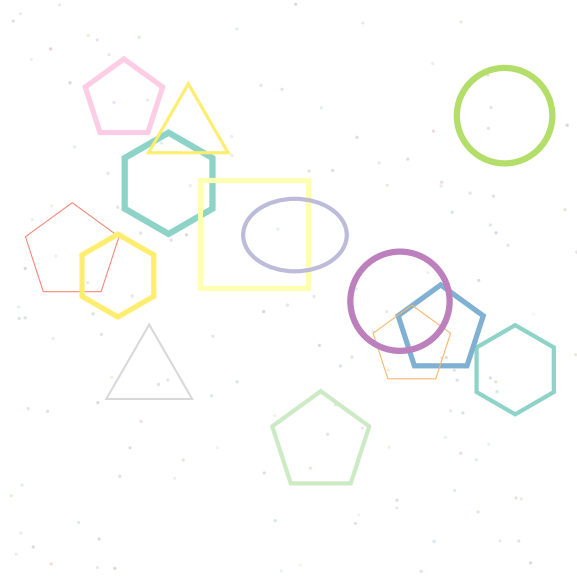[{"shape": "hexagon", "thickness": 3, "radius": 0.44, "center": [0.292, 0.682]}, {"shape": "hexagon", "thickness": 2, "radius": 0.39, "center": [0.892, 0.359]}, {"shape": "square", "thickness": 2.5, "radius": 0.47, "center": [0.44, 0.594]}, {"shape": "oval", "thickness": 2, "radius": 0.45, "center": [0.511, 0.592]}, {"shape": "pentagon", "thickness": 0.5, "radius": 0.43, "center": [0.125, 0.563]}, {"shape": "pentagon", "thickness": 2.5, "radius": 0.39, "center": [0.763, 0.428]}, {"shape": "pentagon", "thickness": 0.5, "radius": 0.35, "center": [0.713, 0.4]}, {"shape": "circle", "thickness": 3, "radius": 0.41, "center": [0.874, 0.799]}, {"shape": "pentagon", "thickness": 2.5, "radius": 0.35, "center": [0.215, 0.827]}, {"shape": "triangle", "thickness": 1, "radius": 0.43, "center": [0.258, 0.351]}, {"shape": "circle", "thickness": 3, "radius": 0.43, "center": [0.693, 0.478]}, {"shape": "pentagon", "thickness": 2, "radius": 0.44, "center": [0.555, 0.233]}, {"shape": "hexagon", "thickness": 2.5, "radius": 0.36, "center": [0.204, 0.522]}, {"shape": "triangle", "thickness": 1.5, "radius": 0.4, "center": [0.326, 0.774]}]